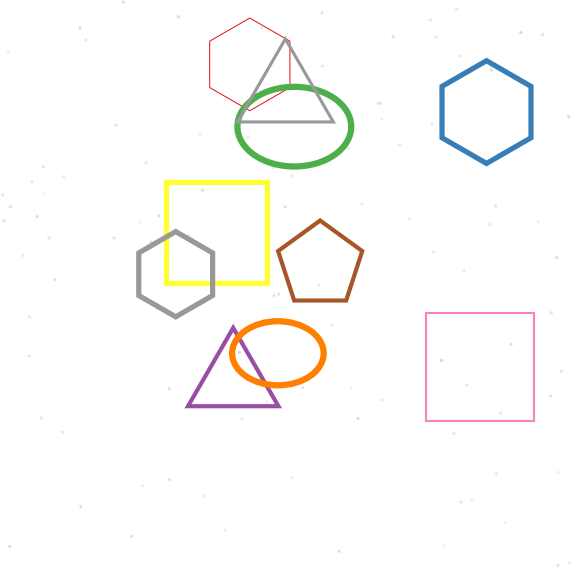[{"shape": "hexagon", "thickness": 0.5, "radius": 0.4, "center": [0.433, 0.888]}, {"shape": "hexagon", "thickness": 2.5, "radius": 0.44, "center": [0.842, 0.805]}, {"shape": "oval", "thickness": 3, "radius": 0.49, "center": [0.51, 0.78]}, {"shape": "triangle", "thickness": 2, "radius": 0.45, "center": [0.404, 0.341]}, {"shape": "oval", "thickness": 3, "radius": 0.4, "center": [0.481, 0.387]}, {"shape": "square", "thickness": 2.5, "radius": 0.44, "center": [0.374, 0.596]}, {"shape": "pentagon", "thickness": 2, "radius": 0.38, "center": [0.554, 0.541]}, {"shape": "square", "thickness": 1, "radius": 0.47, "center": [0.831, 0.364]}, {"shape": "hexagon", "thickness": 2.5, "radius": 0.37, "center": [0.304, 0.524]}, {"shape": "triangle", "thickness": 1.5, "radius": 0.48, "center": [0.494, 0.836]}]